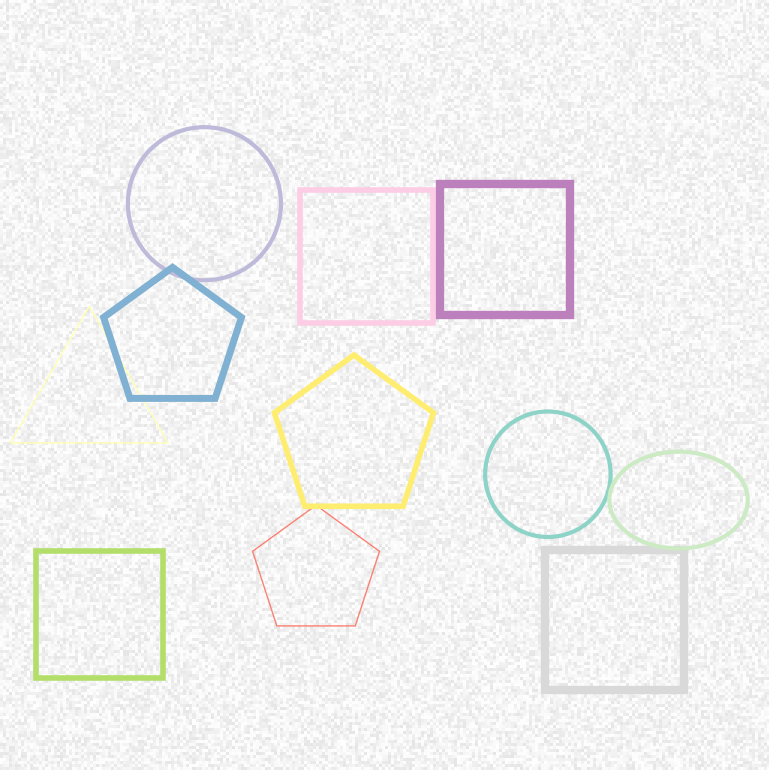[{"shape": "circle", "thickness": 1.5, "radius": 0.41, "center": [0.712, 0.384]}, {"shape": "triangle", "thickness": 0.5, "radius": 0.59, "center": [0.116, 0.484]}, {"shape": "circle", "thickness": 1.5, "radius": 0.5, "center": [0.266, 0.735]}, {"shape": "pentagon", "thickness": 0.5, "radius": 0.43, "center": [0.41, 0.257]}, {"shape": "pentagon", "thickness": 2.5, "radius": 0.47, "center": [0.224, 0.559]}, {"shape": "square", "thickness": 2, "radius": 0.41, "center": [0.13, 0.202]}, {"shape": "square", "thickness": 2, "radius": 0.43, "center": [0.476, 0.667]}, {"shape": "square", "thickness": 3, "radius": 0.45, "center": [0.798, 0.195]}, {"shape": "square", "thickness": 3, "radius": 0.42, "center": [0.656, 0.676]}, {"shape": "oval", "thickness": 1.5, "radius": 0.45, "center": [0.881, 0.351]}, {"shape": "pentagon", "thickness": 2, "radius": 0.54, "center": [0.46, 0.43]}]